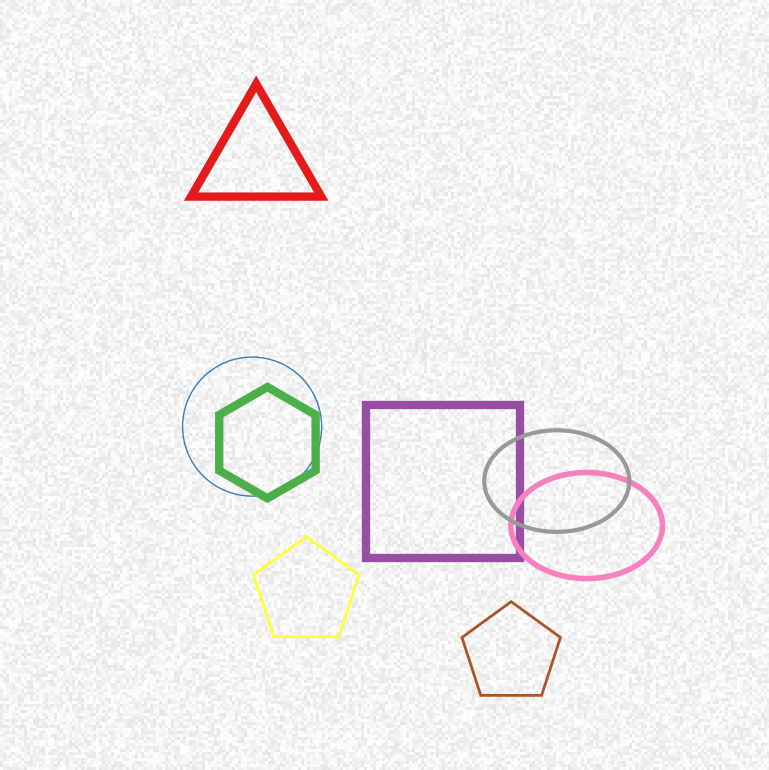[{"shape": "triangle", "thickness": 3, "radius": 0.49, "center": [0.333, 0.793]}, {"shape": "circle", "thickness": 0.5, "radius": 0.45, "center": [0.327, 0.446]}, {"shape": "hexagon", "thickness": 3, "radius": 0.36, "center": [0.347, 0.425]}, {"shape": "square", "thickness": 3, "radius": 0.5, "center": [0.575, 0.375]}, {"shape": "pentagon", "thickness": 1, "radius": 0.36, "center": [0.398, 0.231]}, {"shape": "pentagon", "thickness": 1, "radius": 0.34, "center": [0.664, 0.151]}, {"shape": "oval", "thickness": 2, "radius": 0.49, "center": [0.762, 0.318]}, {"shape": "oval", "thickness": 1.5, "radius": 0.47, "center": [0.723, 0.375]}]